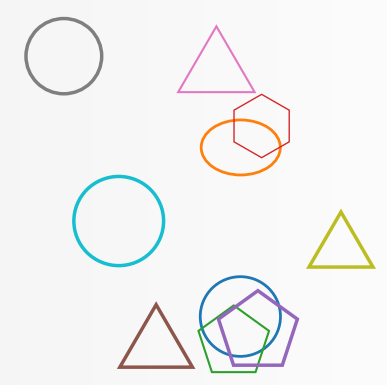[{"shape": "circle", "thickness": 2, "radius": 0.52, "center": [0.62, 0.178]}, {"shape": "oval", "thickness": 2, "radius": 0.51, "center": [0.621, 0.617]}, {"shape": "pentagon", "thickness": 1.5, "radius": 0.48, "center": [0.603, 0.111]}, {"shape": "hexagon", "thickness": 1, "radius": 0.41, "center": [0.675, 0.673]}, {"shape": "pentagon", "thickness": 2.5, "radius": 0.54, "center": [0.666, 0.138]}, {"shape": "triangle", "thickness": 2.5, "radius": 0.54, "center": [0.403, 0.1]}, {"shape": "triangle", "thickness": 1.5, "radius": 0.57, "center": [0.558, 0.818]}, {"shape": "circle", "thickness": 2.5, "radius": 0.49, "center": [0.165, 0.854]}, {"shape": "triangle", "thickness": 2.5, "radius": 0.48, "center": [0.88, 0.354]}, {"shape": "circle", "thickness": 2.5, "radius": 0.58, "center": [0.306, 0.426]}]